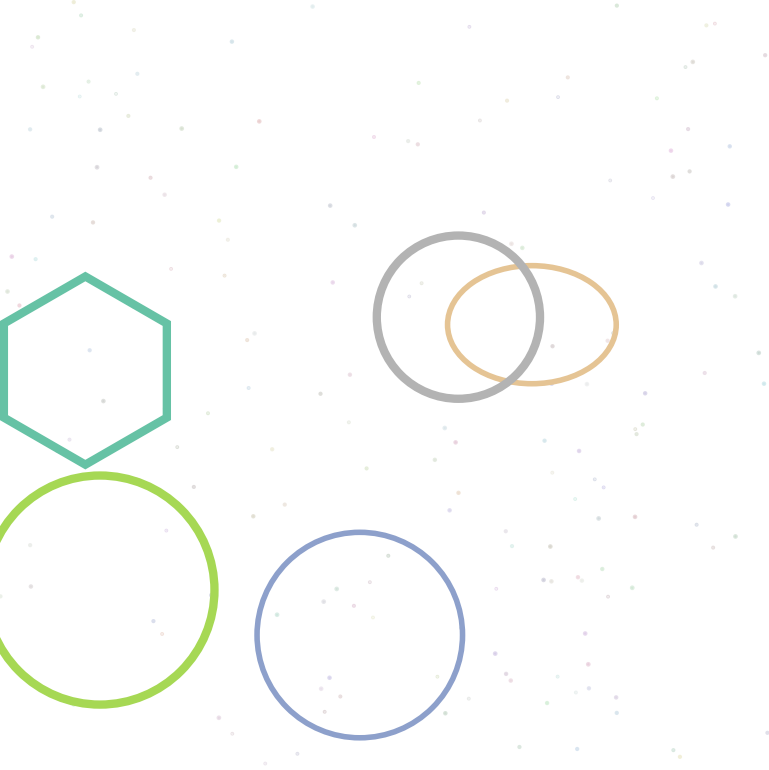[{"shape": "hexagon", "thickness": 3, "radius": 0.61, "center": [0.111, 0.519]}, {"shape": "circle", "thickness": 2, "radius": 0.67, "center": [0.467, 0.175]}, {"shape": "circle", "thickness": 3, "radius": 0.74, "center": [0.13, 0.234]}, {"shape": "oval", "thickness": 2, "radius": 0.55, "center": [0.691, 0.578]}, {"shape": "circle", "thickness": 3, "radius": 0.53, "center": [0.595, 0.588]}]